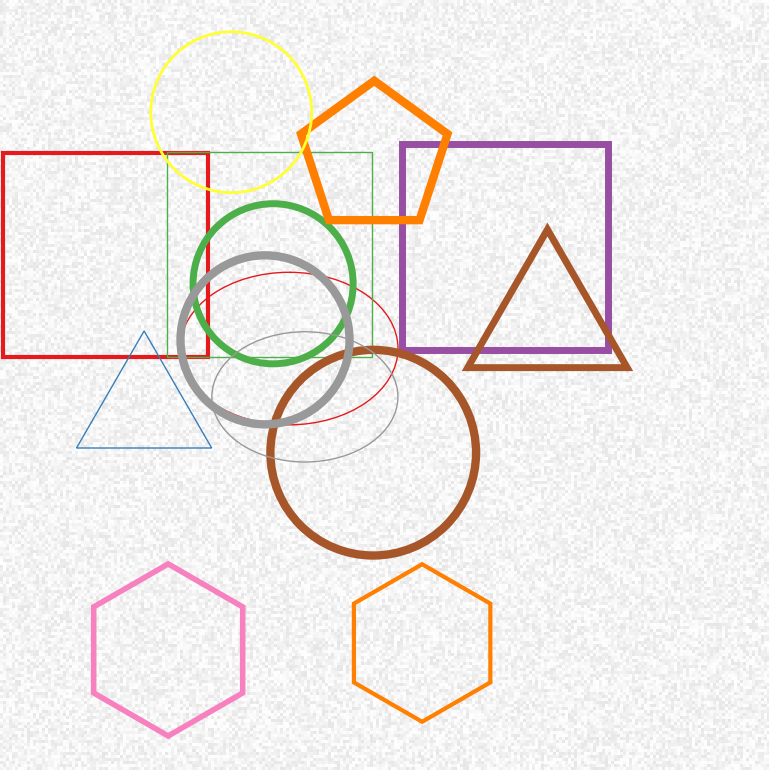[{"shape": "square", "thickness": 1.5, "radius": 0.66, "center": [0.137, 0.669]}, {"shape": "oval", "thickness": 0.5, "radius": 0.71, "center": [0.375, 0.547]}, {"shape": "triangle", "thickness": 0.5, "radius": 0.51, "center": [0.187, 0.469]}, {"shape": "square", "thickness": 0.5, "radius": 0.67, "center": [0.35, 0.67]}, {"shape": "circle", "thickness": 2.5, "radius": 0.52, "center": [0.355, 0.631]}, {"shape": "square", "thickness": 2.5, "radius": 0.67, "center": [0.656, 0.679]}, {"shape": "pentagon", "thickness": 3, "radius": 0.5, "center": [0.486, 0.795]}, {"shape": "hexagon", "thickness": 1.5, "radius": 0.51, "center": [0.548, 0.165]}, {"shape": "circle", "thickness": 1, "radius": 0.52, "center": [0.3, 0.854]}, {"shape": "triangle", "thickness": 2.5, "radius": 0.6, "center": [0.711, 0.582]}, {"shape": "circle", "thickness": 3, "radius": 0.67, "center": [0.485, 0.412]}, {"shape": "hexagon", "thickness": 2, "radius": 0.56, "center": [0.218, 0.156]}, {"shape": "oval", "thickness": 0.5, "radius": 0.6, "center": [0.396, 0.485]}, {"shape": "circle", "thickness": 3, "radius": 0.55, "center": [0.344, 0.559]}]